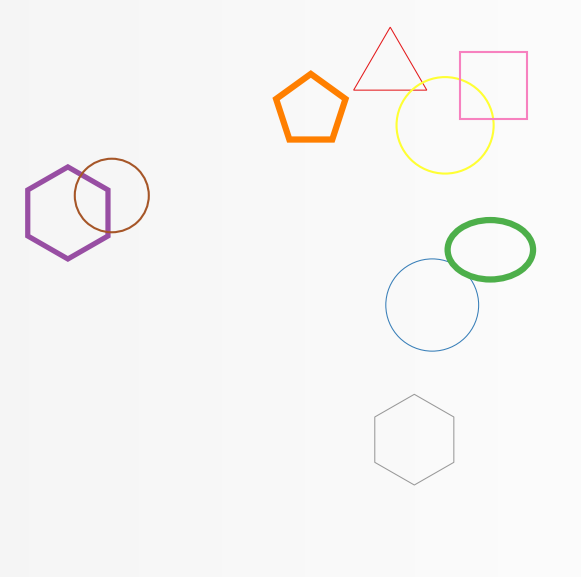[{"shape": "triangle", "thickness": 0.5, "radius": 0.36, "center": [0.671, 0.879]}, {"shape": "circle", "thickness": 0.5, "radius": 0.4, "center": [0.744, 0.471]}, {"shape": "oval", "thickness": 3, "radius": 0.37, "center": [0.844, 0.567]}, {"shape": "hexagon", "thickness": 2.5, "radius": 0.4, "center": [0.117, 0.63]}, {"shape": "pentagon", "thickness": 3, "radius": 0.31, "center": [0.535, 0.808]}, {"shape": "circle", "thickness": 1, "radius": 0.42, "center": [0.766, 0.782]}, {"shape": "circle", "thickness": 1, "radius": 0.32, "center": [0.192, 0.661]}, {"shape": "square", "thickness": 1, "radius": 0.29, "center": [0.849, 0.851]}, {"shape": "hexagon", "thickness": 0.5, "radius": 0.39, "center": [0.713, 0.238]}]